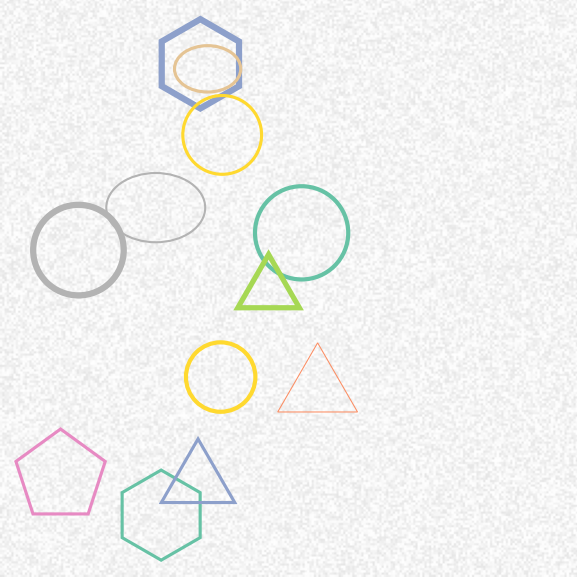[{"shape": "circle", "thickness": 2, "radius": 0.4, "center": [0.522, 0.596]}, {"shape": "hexagon", "thickness": 1.5, "radius": 0.39, "center": [0.279, 0.107]}, {"shape": "triangle", "thickness": 0.5, "radius": 0.4, "center": [0.55, 0.326]}, {"shape": "hexagon", "thickness": 3, "radius": 0.39, "center": [0.347, 0.889]}, {"shape": "triangle", "thickness": 1.5, "radius": 0.37, "center": [0.343, 0.166]}, {"shape": "pentagon", "thickness": 1.5, "radius": 0.41, "center": [0.105, 0.175]}, {"shape": "triangle", "thickness": 2.5, "radius": 0.31, "center": [0.465, 0.497]}, {"shape": "circle", "thickness": 2, "radius": 0.3, "center": [0.382, 0.346]}, {"shape": "circle", "thickness": 1.5, "radius": 0.34, "center": [0.385, 0.766]}, {"shape": "oval", "thickness": 1.5, "radius": 0.29, "center": [0.36, 0.88]}, {"shape": "circle", "thickness": 3, "radius": 0.39, "center": [0.136, 0.566]}, {"shape": "oval", "thickness": 1, "radius": 0.43, "center": [0.27, 0.64]}]